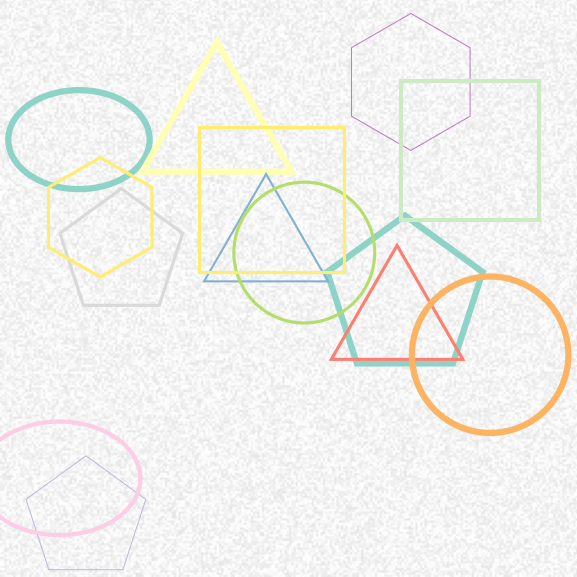[{"shape": "pentagon", "thickness": 3, "radius": 0.71, "center": [0.701, 0.484]}, {"shape": "oval", "thickness": 3, "radius": 0.61, "center": [0.137, 0.757]}, {"shape": "triangle", "thickness": 3, "radius": 0.75, "center": [0.376, 0.777]}, {"shape": "pentagon", "thickness": 0.5, "radius": 0.55, "center": [0.149, 0.101]}, {"shape": "triangle", "thickness": 1.5, "radius": 0.66, "center": [0.688, 0.443]}, {"shape": "triangle", "thickness": 1, "radius": 0.62, "center": [0.461, 0.574]}, {"shape": "circle", "thickness": 3, "radius": 0.68, "center": [0.849, 0.385]}, {"shape": "circle", "thickness": 1.5, "radius": 0.61, "center": [0.527, 0.562]}, {"shape": "oval", "thickness": 2, "radius": 0.7, "center": [0.103, 0.171]}, {"shape": "pentagon", "thickness": 1.5, "radius": 0.56, "center": [0.21, 0.561]}, {"shape": "hexagon", "thickness": 0.5, "radius": 0.59, "center": [0.711, 0.857]}, {"shape": "square", "thickness": 2, "radius": 0.6, "center": [0.814, 0.738]}, {"shape": "square", "thickness": 1.5, "radius": 0.63, "center": [0.47, 0.653]}, {"shape": "hexagon", "thickness": 1.5, "radius": 0.52, "center": [0.174, 0.623]}]